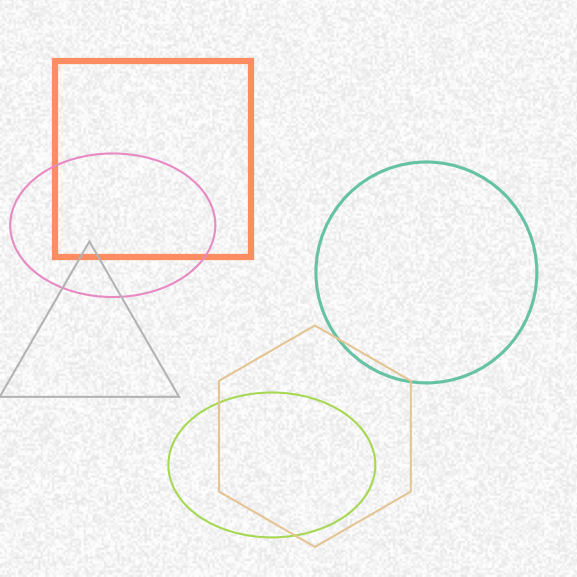[{"shape": "circle", "thickness": 1.5, "radius": 0.96, "center": [0.738, 0.527]}, {"shape": "square", "thickness": 3, "radius": 0.85, "center": [0.264, 0.724]}, {"shape": "oval", "thickness": 1, "radius": 0.89, "center": [0.195, 0.609]}, {"shape": "oval", "thickness": 1, "radius": 0.9, "center": [0.471, 0.194]}, {"shape": "hexagon", "thickness": 1, "radius": 0.96, "center": [0.545, 0.244]}, {"shape": "triangle", "thickness": 1, "radius": 0.9, "center": [0.155, 0.402]}]